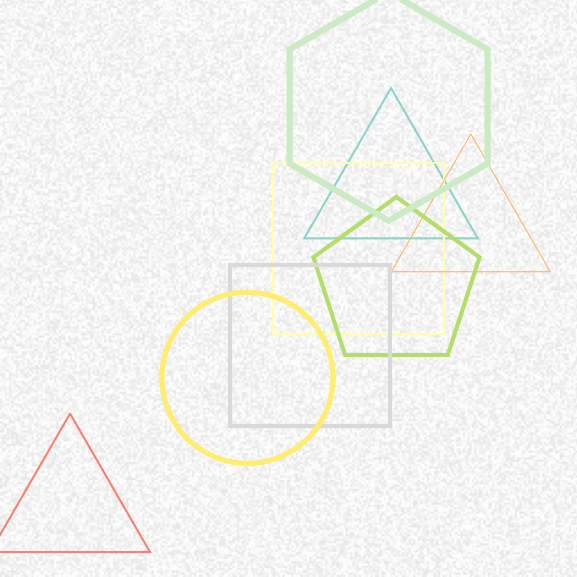[{"shape": "triangle", "thickness": 1, "radius": 0.87, "center": [0.677, 0.673]}, {"shape": "square", "thickness": 1, "radius": 0.74, "center": [0.62, 0.569]}, {"shape": "triangle", "thickness": 1, "radius": 0.8, "center": [0.121, 0.123]}, {"shape": "triangle", "thickness": 0.5, "radius": 0.79, "center": [0.815, 0.608]}, {"shape": "pentagon", "thickness": 2, "radius": 0.76, "center": [0.686, 0.507]}, {"shape": "square", "thickness": 2, "radius": 0.7, "center": [0.537, 0.401]}, {"shape": "hexagon", "thickness": 3, "radius": 0.99, "center": [0.673, 0.815]}, {"shape": "circle", "thickness": 2.5, "radius": 0.74, "center": [0.428, 0.345]}]